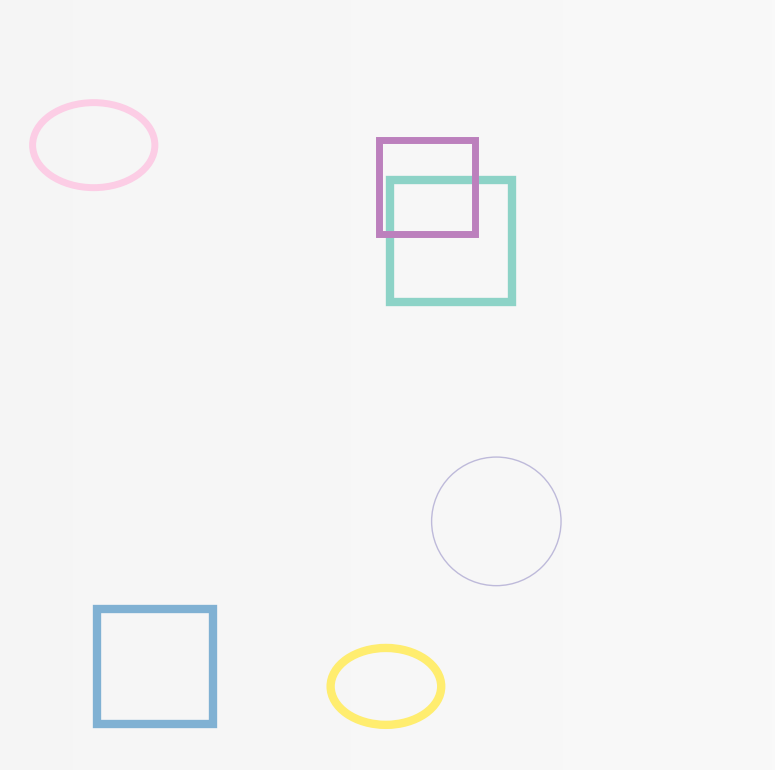[{"shape": "square", "thickness": 3, "radius": 0.39, "center": [0.582, 0.687]}, {"shape": "circle", "thickness": 0.5, "radius": 0.42, "center": [0.64, 0.323]}, {"shape": "square", "thickness": 3, "radius": 0.37, "center": [0.2, 0.134]}, {"shape": "oval", "thickness": 2.5, "radius": 0.39, "center": [0.121, 0.811]}, {"shape": "square", "thickness": 2.5, "radius": 0.31, "center": [0.551, 0.757]}, {"shape": "oval", "thickness": 3, "radius": 0.36, "center": [0.498, 0.109]}]